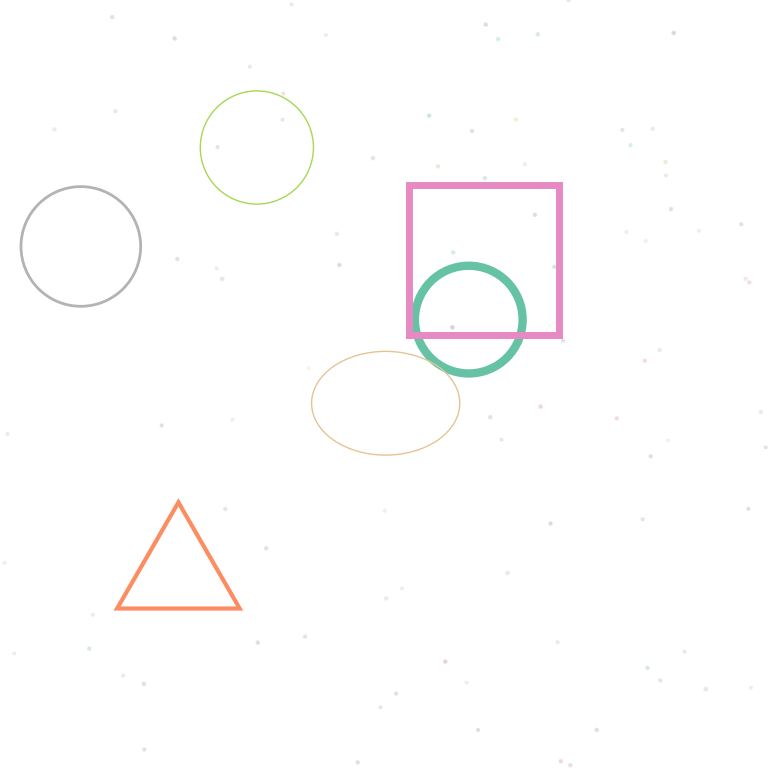[{"shape": "circle", "thickness": 3, "radius": 0.35, "center": [0.609, 0.585]}, {"shape": "triangle", "thickness": 1.5, "radius": 0.46, "center": [0.232, 0.256]}, {"shape": "square", "thickness": 2.5, "radius": 0.49, "center": [0.629, 0.663]}, {"shape": "circle", "thickness": 0.5, "radius": 0.37, "center": [0.334, 0.808]}, {"shape": "oval", "thickness": 0.5, "radius": 0.48, "center": [0.501, 0.476]}, {"shape": "circle", "thickness": 1, "radius": 0.39, "center": [0.105, 0.68]}]